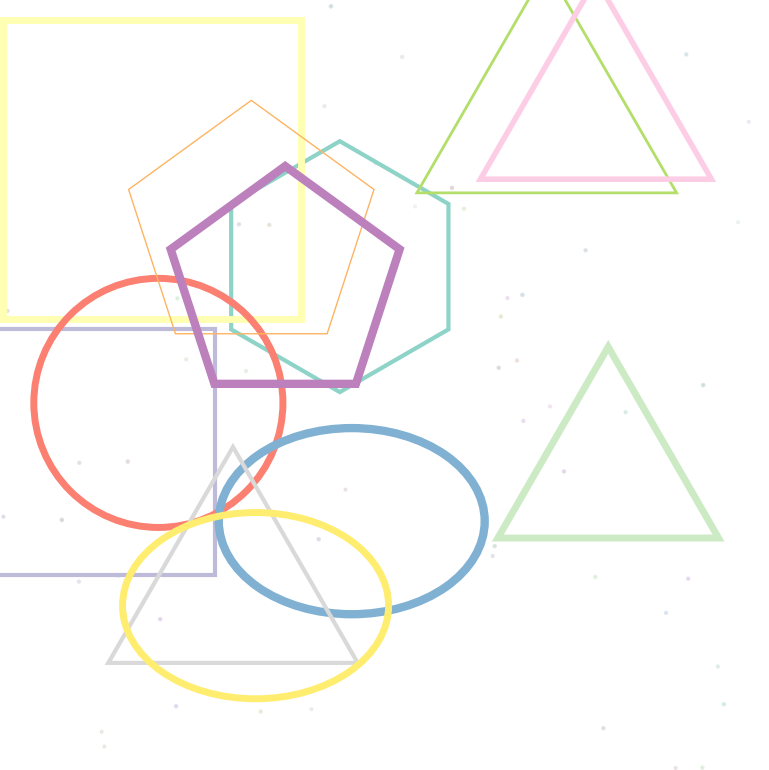[{"shape": "hexagon", "thickness": 1.5, "radius": 0.81, "center": [0.441, 0.654]}, {"shape": "square", "thickness": 2.5, "radius": 0.97, "center": [0.197, 0.78]}, {"shape": "square", "thickness": 1.5, "radius": 0.8, "center": [0.119, 0.413]}, {"shape": "circle", "thickness": 2.5, "radius": 0.81, "center": [0.206, 0.477]}, {"shape": "oval", "thickness": 3, "radius": 0.86, "center": [0.457, 0.323]}, {"shape": "pentagon", "thickness": 0.5, "radius": 0.84, "center": [0.326, 0.702]}, {"shape": "triangle", "thickness": 1, "radius": 0.97, "center": [0.71, 0.847]}, {"shape": "triangle", "thickness": 2, "radius": 0.87, "center": [0.774, 0.854]}, {"shape": "triangle", "thickness": 1.5, "radius": 0.93, "center": [0.303, 0.233]}, {"shape": "pentagon", "thickness": 3, "radius": 0.78, "center": [0.37, 0.628]}, {"shape": "triangle", "thickness": 2.5, "radius": 0.83, "center": [0.79, 0.384]}, {"shape": "oval", "thickness": 2.5, "radius": 0.86, "center": [0.332, 0.213]}]